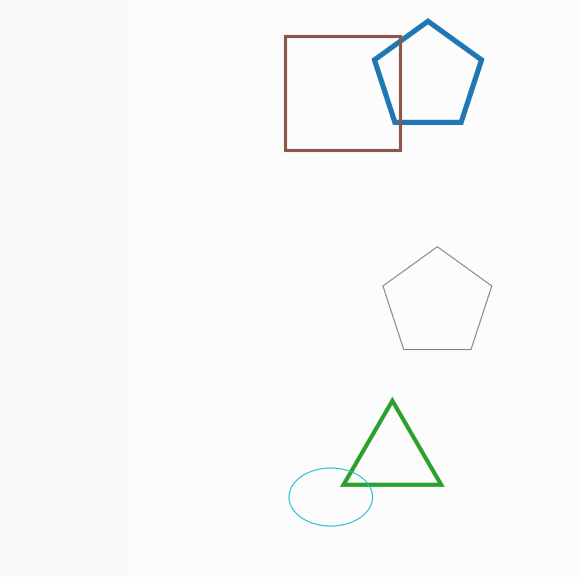[{"shape": "pentagon", "thickness": 2.5, "radius": 0.48, "center": [0.736, 0.866]}, {"shape": "triangle", "thickness": 2, "radius": 0.49, "center": [0.675, 0.208]}, {"shape": "square", "thickness": 1.5, "radius": 0.5, "center": [0.589, 0.838]}, {"shape": "pentagon", "thickness": 0.5, "radius": 0.49, "center": [0.752, 0.473]}, {"shape": "oval", "thickness": 0.5, "radius": 0.36, "center": [0.569, 0.138]}]